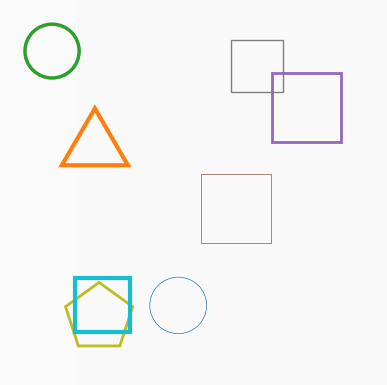[{"shape": "circle", "thickness": 0.5, "radius": 0.37, "center": [0.46, 0.207]}, {"shape": "triangle", "thickness": 3, "radius": 0.49, "center": [0.245, 0.62]}, {"shape": "circle", "thickness": 2.5, "radius": 0.35, "center": [0.134, 0.867]}, {"shape": "square", "thickness": 2, "radius": 0.44, "center": [0.79, 0.721]}, {"shape": "square", "thickness": 0.5, "radius": 0.45, "center": [0.609, 0.458]}, {"shape": "square", "thickness": 1, "radius": 0.34, "center": [0.663, 0.827]}, {"shape": "pentagon", "thickness": 2, "radius": 0.46, "center": [0.256, 0.175]}, {"shape": "square", "thickness": 3, "radius": 0.35, "center": [0.265, 0.207]}]